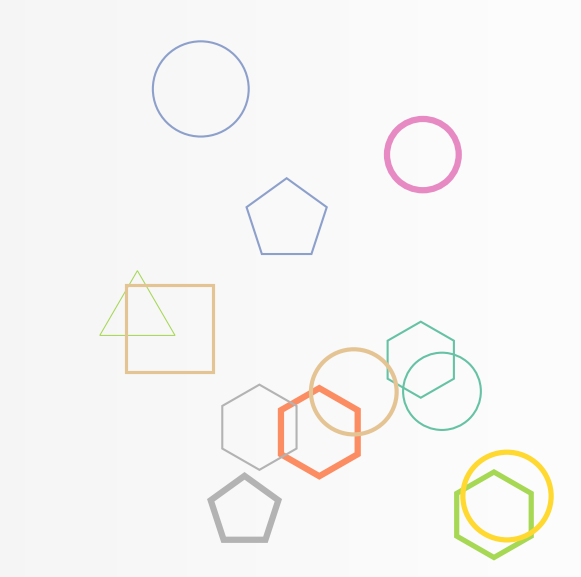[{"shape": "circle", "thickness": 1, "radius": 0.33, "center": [0.76, 0.322]}, {"shape": "hexagon", "thickness": 1, "radius": 0.33, "center": [0.724, 0.376]}, {"shape": "hexagon", "thickness": 3, "radius": 0.38, "center": [0.549, 0.251]}, {"shape": "pentagon", "thickness": 1, "radius": 0.36, "center": [0.493, 0.618]}, {"shape": "circle", "thickness": 1, "radius": 0.41, "center": [0.345, 0.845]}, {"shape": "circle", "thickness": 3, "radius": 0.31, "center": [0.728, 0.731]}, {"shape": "triangle", "thickness": 0.5, "radius": 0.37, "center": [0.236, 0.456]}, {"shape": "hexagon", "thickness": 2.5, "radius": 0.37, "center": [0.85, 0.108]}, {"shape": "circle", "thickness": 2.5, "radius": 0.38, "center": [0.872, 0.14]}, {"shape": "circle", "thickness": 2, "radius": 0.37, "center": [0.609, 0.321]}, {"shape": "square", "thickness": 1.5, "radius": 0.37, "center": [0.292, 0.43]}, {"shape": "hexagon", "thickness": 1, "radius": 0.37, "center": [0.446, 0.259]}, {"shape": "pentagon", "thickness": 3, "radius": 0.31, "center": [0.421, 0.114]}]